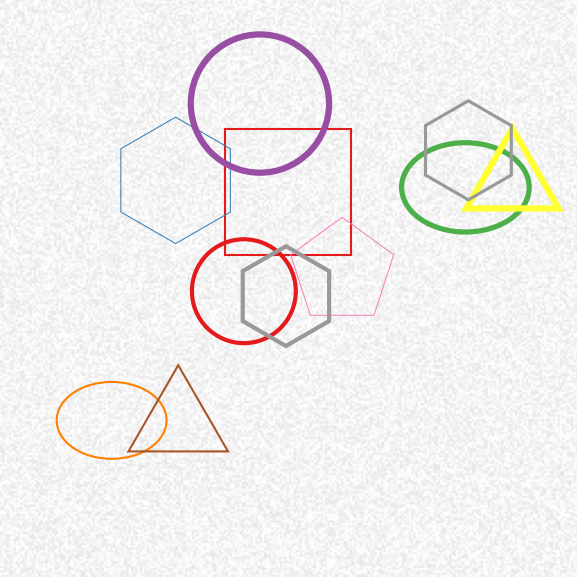[{"shape": "square", "thickness": 1, "radius": 0.55, "center": [0.499, 0.667]}, {"shape": "circle", "thickness": 2, "radius": 0.45, "center": [0.422, 0.495]}, {"shape": "hexagon", "thickness": 0.5, "radius": 0.55, "center": [0.304, 0.687]}, {"shape": "oval", "thickness": 2.5, "radius": 0.55, "center": [0.806, 0.675]}, {"shape": "circle", "thickness": 3, "radius": 0.6, "center": [0.45, 0.82]}, {"shape": "oval", "thickness": 1, "radius": 0.48, "center": [0.193, 0.271]}, {"shape": "triangle", "thickness": 3, "radius": 0.46, "center": [0.887, 0.684]}, {"shape": "triangle", "thickness": 1, "radius": 0.5, "center": [0.309, 0.267]}, {"shape": "pentagon", "thickness": 0.5, "radius": 0.47, "center": [0.593, 0.529]}, {"shape": "hexagon", "thickness": 1.5, "radius": 0.43, "center": [0.811, 0.739]}, {"shape": "hexagon", "thickness": 2, "radius": 0.43, "center": [0.495, 0.486]}]